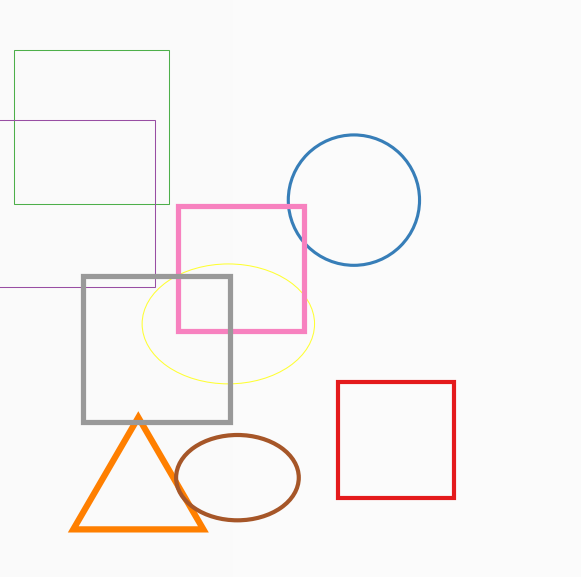[{"shape": "square", "thickness": 2, "radius": 0.5, "center": [0.681, 0.237]}, {"shape": "circle", "thickness": 1.5, "radius": 0.56, "center": [0.609, 0.653]}, {"shape": "square", "thickness": 0.5, "radius": 0.67, "center": [0.158, 0.78]}, {"shape": "square", "thickness": 0.5, "radius": 0.72, "center": [0.123, 0.647]}, {"shape": "triangle", "thickness": 3, "radius": 0.65, "center": [0.238, 0.147]}, {"shape": "oval", "thickness": 0.5, "radius": 0.74, "center": [0.393, 0.438]}, {"shape": "oval", "thickness": 2, "radius": 0.53, "center": [0.408, 0.172]}, {"shape": "square", "thickness": 2.5, "radius": 0.54, "center": [0.415, 0.535]}, {"shape": "square", "thickness": 2.5, "radius": 0.63, "center": [0.269, 0.395]}]